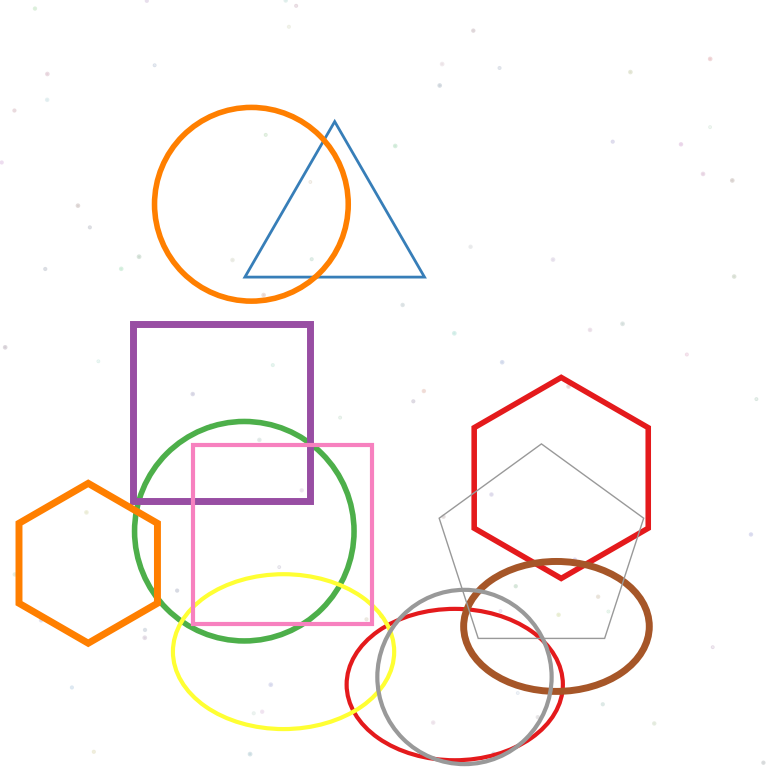[{"shape": "hexagon", "thickness": 2, "radius": 0.65, "center": [0.729, 0.379]}, {"shape": "oval", "thickness": 1.5, "radius": 0.7, "center": [0.591, 0.111]}, {"shape": "triangle", "thickness": 1, "radius": 0.67, "center": [0.435, 0.707]}, {"shape": "circle", "thickness": 2, "radius": 0.71, "center": [0.317, 0.31]}, {"shape": "square", "thickness": 2.5, "radius": 0.57, "center": [0.288, 0.464]}, {"shape": "circle", "thickness": 2, "radius": 0.63, "center": [0.326, 0.735]}, {"shape": "hexagon", "thickness": 2.5, "radius": 0.52, "center": [0.115, 0.268]}, {"shape": "oval", "thickness": 1.5, "radius": 0.72, "center": [0.368, 0.154]}, {"shape": "oval", "thickness": 2.5, "radius": 0.6, "center": [0.723, 0.186]}, {"shape": "square", "thickness": 1.5, "radius": 0.58, "center": [0.367, 0.306]}, {"shape": "pentagon", "thickness": 0.5, "radius": 0.7, "center": [0.703, 0.284]}, {"shape": "circle", "thickness": 1.5, "radius": 0.57, "center": [0.603, 0.121]}]